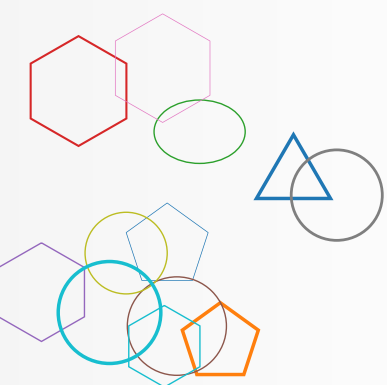[{"shape": "triangle", "thickness": 2.5, "radius": 0.55, "center": [0.757, 0.54]}, {"shape": "pentagon", "thickness": 0.5, "radius": 0.56, "center": [0.431, 0.362]}, {"shape": "pentagon", "thickness": 2.5, "radius": 0.52, "center": [0.569, 0.111]}, {"shape": "oval", "thickness": 1, "radius": 0.59, "center": [0.515, 0.658]}, {"shape": "hexagon", "thickness": 1.5, "radius": 0.71, "center": [0.203, 0.764]}, {"shape": "hexagon", "thickness": 1, "radius": 0.64, "center": [0.107, 0.241]}, {"shape": "circle", "thickness": 1, "radius": 0.64, "center": [0.456, 0.153]}, {"shape": "hexagon", "thickness": 0.5, "radius": 0.71, "center": [0.42, 0.823]}, {"shape": "circle", "thickness": 2, "radius": 0.59, "center": [0.869, 0.493]}, {"shape": "circle", "thickness": 1, "radius": 0.53, "center": [0.326, 0.343]}, {"shape": "hexagon", "thickness": 1, "radius": 0.53, "center": [0.424, 0.1]}, {"shape": "circle", "thickness": 2.5, "radius": 0.66, "center": [0.283, 0.188]}]